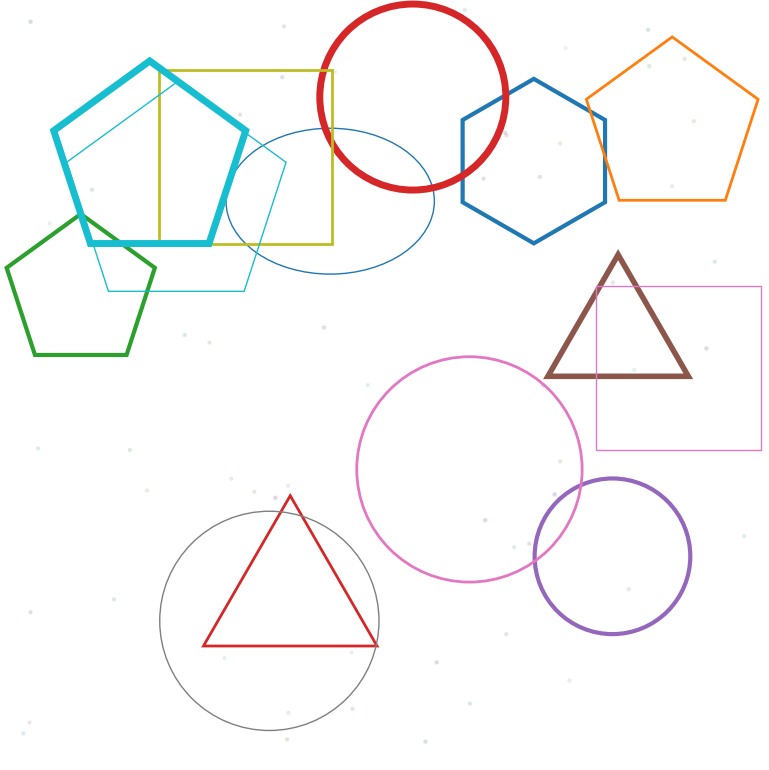[{"shape": "oval", "thickness": 0.5, "radius": 0.68, "center": [0.429, 0.739]}, {"shape": "hexagon", "thickness": 1.5, "radius": 0.53, "center": [0.693, 0.791]}, {"shape": "pentagon", "thickness": 1, "radius": 0.59, "center": [0.873, 0.835]}, {"shape": "pentagon", "thickness": 1.5, "radius": 0.51, "center": [0.105, 0.621]}, {"shape": "triangle", "thickness": 1, "radius": 0.65, "center": [0.377, 0.226]}, {"shape": "circle", "thickness": 2.5, "radius": 0.6, "center": [0.536, 0.874]}, {"shape": "circle", "thickness": 1.5, "radius": 0.51, "center": [0.795, 0.278]}, {"shape": "triangle", "thickness": 2, "radius": 0.53, "center": [0.803, 0.564]}, {"shape": "circle", "thickness": 1, "radius": 0.73, "center": [0.61, 0.39]}, {"shape": "square", "thickness": 0.5, "radius": 0.54, "center": [0.881, 0.522]}, {"shape": "circle", "thickness": 0.5, "radius": 0.71, "center": [0.35, 0.194]}, {"shape": "square", "thickness": 1, "radius": 0.56, "center": [0.319, 0.796]}, {"shape": "pentagon", "thickness": 0.5, "radius": 0.75, "center": [0.229, 0.743]}, {"shape": "pentagon", "thickness": 2.5, "radius": 0.66, "center": [0.194, 0.79]}]